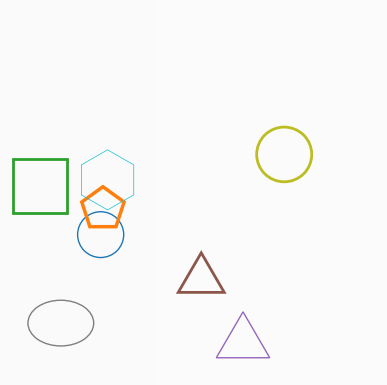[{"shape": "circle", "thickness": 1, "radius": 0.3, "center": [0.26, 0.391]}, {"shape": "pentagon", "thickness": 2.5, "radius": 0.29, "center": [0.266, 0.458]}, {"shape": "square", "thickness": 2, "radius": 0.35, "center": [0.102, 0.517]}, {"shape": "triangle", "thickness": 1, "radius": 0.4, "center": [0.627, 0.111]}, {"shape": "triangle", "thickness": 2, "radius": 0.34, "center": [0.519, 0.275]}, {"shape": "oval", "thickness": 1, "radius": 0.42, "center": [0.157, 0.161]}, {"shape": "circle", "thickness": 2, "radius": 0.36, "center": [0.733, 0.599]}, {"shape": "hexagon", "thickness": 0.5, "radius": 0.39, "center": [0.278, 0.533]}]